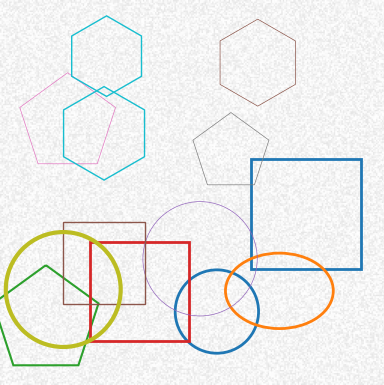[{"shape": "circle", "thickness": 2, "radius": 0.54, "center": [0.563, 0.191]}, {"shape": "square", "thickness": 2, "radius": 0.72, "center": [0.794, 0.444]}, {"shape": "oval", "thickness": 2, "radius": 0.7, "center": [0.726, 0.245]}, {"shape": "pentagon", "thickness": 1.5, "radius": 0.72, "center": [0.119, 0.168]}, {"shape": "square", "thickness": 2, "radius": 0.64, "center": [0.362, 0.243]}, {"shape": "circle", "thickness": 0.5, "radius": 0.74, "center": [0.52, 0.328]}, {"shape": "square", "thickness": 1, "radius": 0.53, "center": [0.271, 0.317]}, {"shape": "hexagon", "thickness": 0.5, "radius": 0.56, "center": [0.669, 0.837]}, {"shape": "pentagon", "thickness": 0.5, "radius": 0.65, "center": [0.176, 0.68]}, {"shape": "pentagon", "thickness": 0.5, "radius": 0.52, "center": [0.6, 0.604]}, {"shape": "circle", "thickness": 3, "radius": 0.75, "center": [0.164, 0.248]}, {"shape": "hexagon", "thickness": 1, "radius": 0.61, "center": [0.27, 0.654]}, {"shape": "hexagon", "thickness": 1, "radius": 0.52, "center": [0.277, 0.854]}]